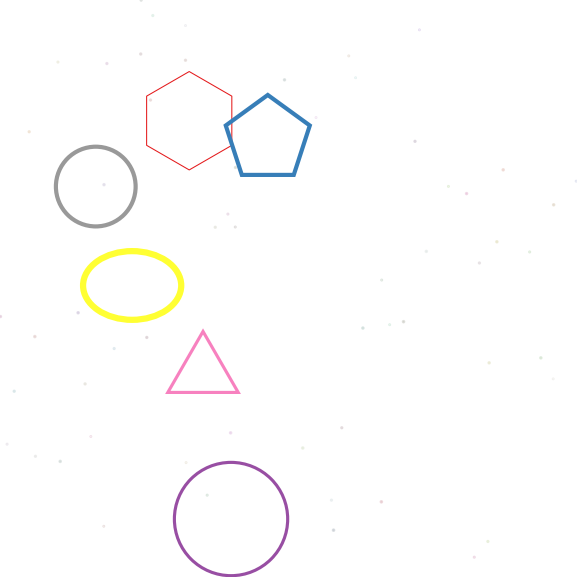[{"shape": "hexagon", "thickness": 0.5, "radius": 0.43, "center": [0.328, 0.79]}, {"shape": "pentagon", "thickness": 2, "radius": 0.38, "center": [0.464, 0.758]}, {"shape": "circle", "thickness": 1.5, "radius": 0.49, "center": [0.4, 0.1]}, {"shape": "oval", "thickness": 3, "radius": 0.42, "center": [0.229, 0.505]}, {"shape": "triangle", "thickness": 1.5, "radius": 0.35, "center": [0.352, 0.355]}, {"shape": "circle", "thickness": 2, "radius": 0.35, "center": [0.166, 0.676]}]